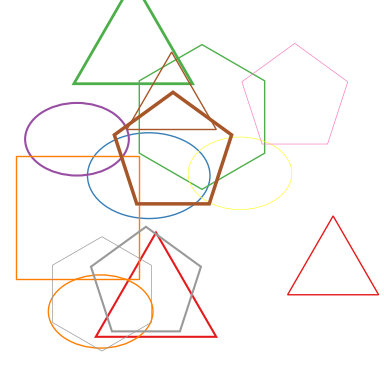[{"shape": "triangle", "thickness": 1.5, "radius": 0.9, "center": [0.405, 0.215]}, {"shape": "triangle", "thickness": 1, "radius": 0.68, "center": [0.865, 0.303]}, {"shape": "oval", "thickness": 1, "radius": 0.8, "center": [0.386, 0.544]}, {"shape": "triangle", "thickness": 2, "radius": 0.89, "center": [0.346, 0.871]}, {"shape": "hexagon", "thickness": 1, "radius": 0.94, "center": [0.525, 0.696]}, {"shape": "oval", "thickness": 1.5, "radius": 0.67, "center": [0.2, 0.638]}, {"shape": "square", "thickness": 1, "radius": 0.8, "center": [0.201, 0.435]}, {"shape": "oval", "thickness": 1, "radius": 0.68, "center": [0.261, 0.191]}, {"shape": "oval", "thickness": 0.5, "radius": 0.67, "center": [0.623, 0.55]}, {"shape": "triangle", "thickness": 1, "radius": 0.67, "center": [0.446, 0.731]}, {"shape": "pentagon", "thickness": 2.5, "radius": 0.8, "center": [0.449, 0.6]}, {"shape": "pentagon", "thickness": 0.5, "radius": 0.72, "center": [0.766, 0.743]}, {"shape": "hexagon", "thickness": 0.5, "radius": 0.74, "center": [0.265, 0.237]}, {"shape": "pentagon", "thickness": 1.5, "radius": 0.75, "center": [0.379, 0.261]}]